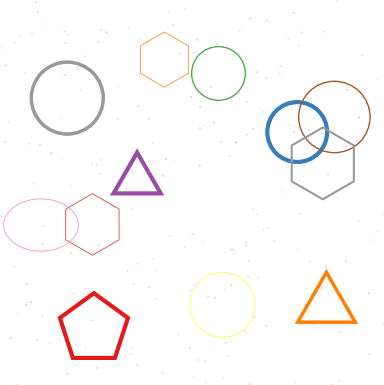[{"shape": "hexagon", "thickness": 0.5, "radius": 0.4, "center": [0.24, 0.417]}, {"shape": "pentagon", "thickness": 3, "radius": 0.46, "center": [0.244, 0.146]}, {"shape": "circle", "thickness": 3, "radius": 0.39, "center": [0.772, 0.657]}, {"shape": "circle", "thickness": 1, "radius": 0.35, "center": [0.567, 0.809]}, {"shape": "triangle", "thickness": 3, "radius": 0.35, "center": [0.356, 0.533]}, {"shape": "hexagon", "thickness": 0.5, "radius": 0.36, "center": [0.427, 0.845]}, {"shape": "triangle", "thickness": 2.5, "radius": 0.43, "center": [0.848, 0.206]}, {"shape": "circle", "thickness": 0.5, "radius": 0.42, "center": [0.578, 0.208]}, {"shape": "circle", "thickness": 1, "radius": 0.46, "center": [0.869, 0.696]}, {"shape": "oval", "thickness": 0.5, "radius": 0.48, "center": [0.107, 0.416]}, {"shape": "circle", "thickness": 2.5, "radius": 0.47, "center": [0.175, 0.745]}, {"shape": "hexagon", "thickness": 1.5, "radius": 0.47, "center": [0.838, 0.576]}]